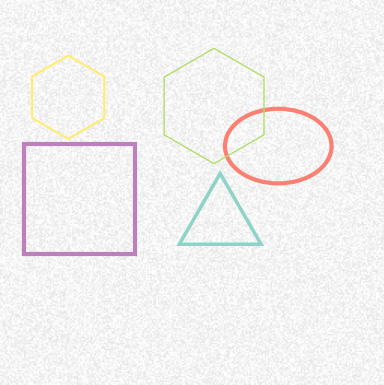[{"shape": "triangle", "thickness": 2.5, "radius": 0.61, "center": [0.572, 0.427]}, {"shape": "oval", "thickness": 3, "radius": 0.69, "center": [0.723, 0.621]}, {"shape": "hexagon", "thickness": 1, "radius": 0.75, "center": [0.556, 0.725]}, {"shape": "square", "thickness": 3, "radius": 0.72, "center": [0.206, 0.483]}, {"shape": "hexagon", "thickness": 1.5, "radius": 0.54, "center": [0.177, 0.747]}]